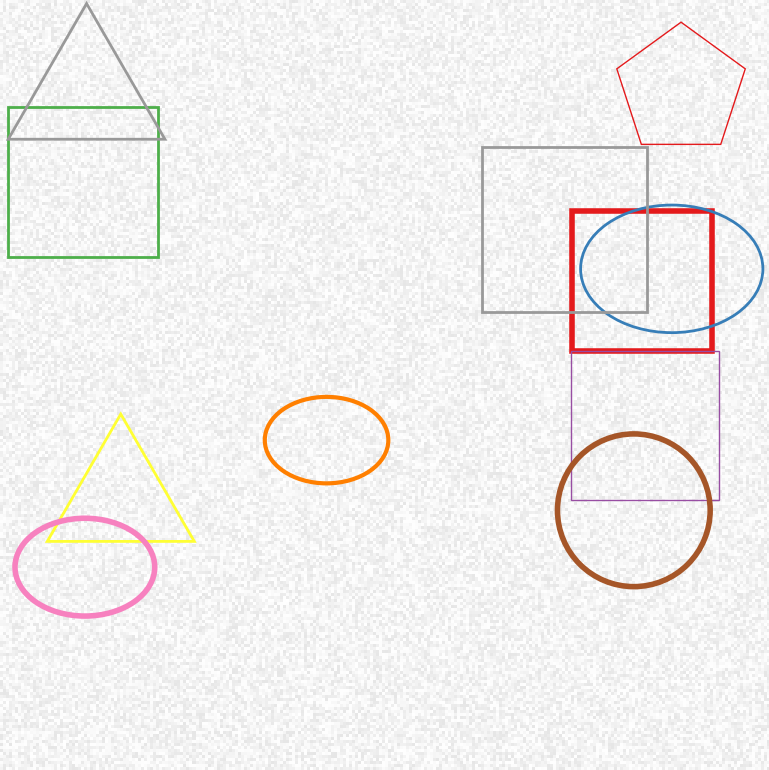[{"shape": "pentagon", "thickness": 0.5, "radius": 0.44, "center": [0.884, 0.883]}, {"shape": "square", "thickness": 2, "radius": 0.46, "center": [0.834, 0.635]}, {"shape": "oval", "thickness": 1, "radius": 0.59, "center": [0.872, 0.651]}, {"shape": "square", "thickness": 1, "radius": 0.48, "center": [0.108, 0.764]}, {"shape": "square", "thickness": 0.5, "radius": 0.48, "center": [0.838, 0.447]}, {"shape": "oval", "thickness": 1.5, "radius": 0.4, "center": [0.424, 0.428]}, {"shape": "triangle", "thickness": 1, "radius": 0.55, "center": [0.157, 0.352]}, {"shape": "circle", "thickness": 2, "radius": 0.5, "center": [0.823, 0.337]}, {"shape": "oval", "thickness": 2, "radius": 0.45, "center": [0.11, 0.263]}, {"shape": "triangle", "thickness": 1, "radius": 0.59, "center": [0.112, 0.878]}, {"shape": "square", "thickness": 1, "radius": 0.54, "center": [0.733, 0.701]}]